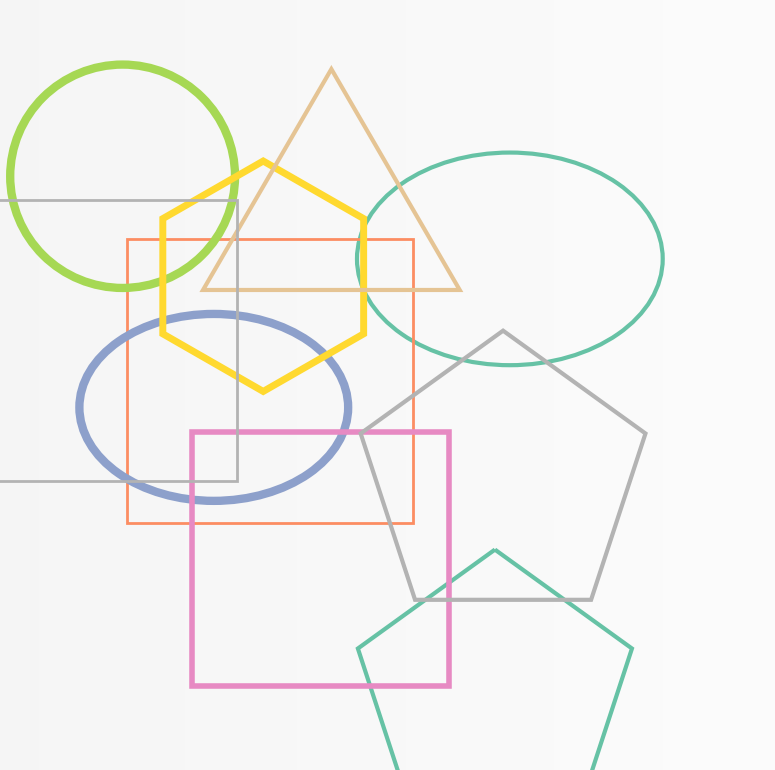[{"shape": "pentagon", "thickness": 1.5, "radius": 0.93, "center": [0.639, 0.1]}, {"shape": "oval", "thickness": 1.5, "radius": 0.99, "center": [0.658, 0.664]}, {"shape": "square", "thickness": 1, "radius": 0.92, "center": [0.348, 0.506]}, {"shape": "oval", "thickness": 3, "radius": 0.87, "center": [0.276, 0.471]}, {"shape": "square", "thickness": 2, "radius": 0.83, "center": [0.413, 0.274]}, {"shape": "circle", "thickness": 3, "radius": 0.73, "center": [0.158, 0.771]}, {"shape": "hexagon", "thickness": 2.5, "radius": 0.75, "center": [0.34, 0.641]}, {"shape": "triangle", "thickness": 1.5, "radius": 0.96, "center": [0.428, 0.719]}, {"shape": "square", "thickness": 1, "radius": 0.91, "center": [0.123, 0.558]}, {"shape": "pentagon", "thickness": 1.5, "radius": 0.97, "center": [0.649, 0.377]}]